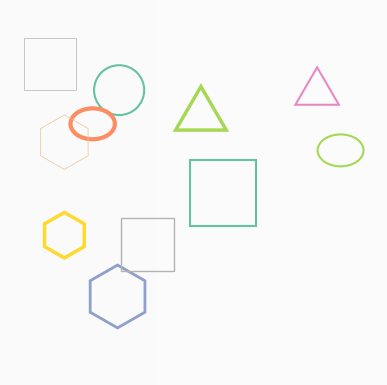[{"shape": "square", "thickness": 1.5, "radius": 0.43, "center": [0.575, 0.498]}, {"shape": "circle", "thickness": 1.5, "radius": 0.32, "center": [0.307, 0.766]}, {"shape": "oval", "thickness": 3, "radius": 0.29, "center": [0.239, 0.678]}, {"shape": "hexagon", "thickness": 2, "radius": 0.41, "center": [0.303, 0.23]}, {"shape": "triangle", "thickness": 1.5, "radius": 0.32, "center": [0.818, 0.76]}, {"shape": "oval", "thickness": 1.5, "radius": 0.3, "center": [0.879, 0.609]}, {"shape": "triangle", "thickness": 2.5, "radius": 0.38, "center": [0.519, 0.7]}, {"shape": "hexagon", "thickness": 2.5, "radius": 0.3, "center": [0.166, 0.389]}, {"shape": "hexagon", "thickness": 0.5, "radius": 0.35, "center": [0.166, 0.631]}, {"shape": "square", "thickness": 0.5, "radius": 0.34, "center": [0.129, 0.833]}, {"shape": "square", "thickness": 1, "radius": 0.35, "center": [0.38, 0.365]}]